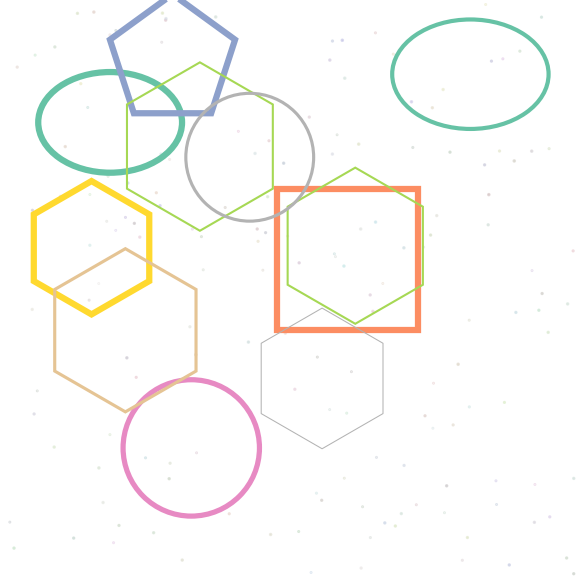[{"shape": "oval", "thickness": 2, "radius": 0.68, "center": [0.815, 0.871]}, {"shape": "oval", "thickness": 3, "radius": 0.62, "center": [0.191, 0.787]}, {"shape": "square", "thickness": 3, "radius": 0.61, "center": [0.602, 0.549]}, {"shape": "pentagon", "thickness": 3, "radius": 0.57, "center": [0.299, 0.895]}, {"shape": "circle", "thickness": 2.5, "radius": 0.59, "center": [0.331, 0.224]}, {"shape": "hexagon", "thickness": 1, "radius": 0.68, "center": [0.615, 0.574]}, {"shape": "hexagon", "thickness": 1, "radius": 0.73, "center": [0.346, 0.745]}, {"shape": "hexagon", "thickness": 3, "radius": 0.58, "center": [0.158, 0.57]}, {"shape": "hexagon", "thickness": 1.5, "radius": 0.71, "center": [0.217, 0.427]}, {"shape": "hexagon", "thickness": 0.5, "radius": 0.61, "center": [0.558, 0.344]}, {"shape": "circle", "thickness": 1.5, "radius": 0.55, "center": [0.432, 0.727]}]